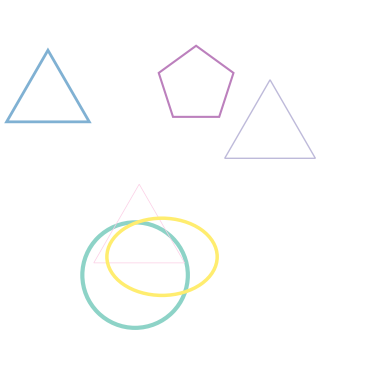[{"shape": "circle", "thickness": 3, "radius": 0.69, "center": [0.351, 0.285]}, {"shape": "triangle", "thickness": 1, "radius": 0.68, "center": [0.701, 0.657]}, {"shape": "triangle", "thickness": 2, "radius": 0.62, "center": [0.125, 0.746]}, {"shape": "triangle", "thickness": 0.5, "radius": 0.68, "center": [0.362, 0.385]}, {"shape": "pentagon", "thickness": 1.5, "radius": 0.51, "center": [0.509, 0.779]}, {"shape": "oval", "thickness": 2.5, "radius": 0.72, "center": [0.421, 0.333]}]